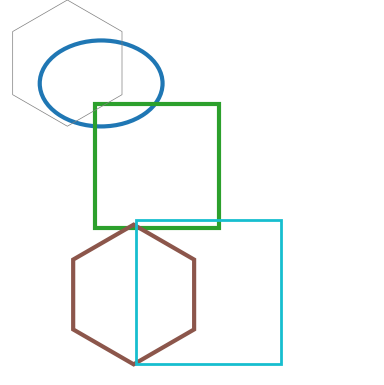[{"shape": "oval", "thickness": 3, "radius": 0.8, "center": [0.263, 0.783]}, {"shape": "square", "thickness": 3, "radius": 0.81, "center": [0.408, 0.57]}, {"shape": "hexagon", "thickness": 3, "radius": 0.91, "center": [0.347, 0.235]}, {"shape": "hexagon", "thickness": 0.5, "radius": 0.82, "center": [0.175, 0.836]}, {"shape": "square", "thickness": 2, "radius": 0.94, "center": [0.542, 0.241]}]